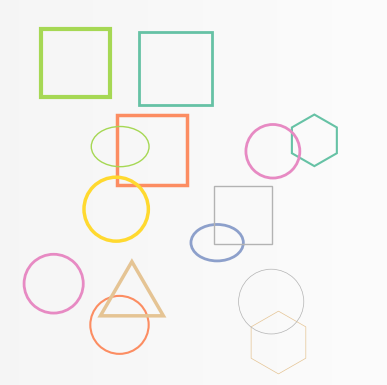[{"shape": "hexagon", "thickness": 1.5, "radius": 0.33, "center": [0.811, 0.635]}, {"shape": "square", "thickness": 2, "radius": 0.47, "center": [0.453, 0.822]}, {"shape": "square", "thickness": 2.5, "radius": 0.45, "center": [0.391, 0.611]}, {"shape": "circle", "thickness": 1.5, "radius": 0.38, "center": [0.308, 0.156]}, {"shape": "oval", "thickness": 2, "radius": 0.34, "center": [0.56, 0.37]}, {"shape": "circle", "thickness": 2, "radius": 0.38, "center": [0.138, 0.263]}, {"shape": "circle", "thickness": 2, "radius": 0.35, "center": [0.704, 0.607]}, {"shape": "oval", "thickness": 1, "radius": 0.37, "center": [0.31, 0.619]}, {"shape": "square", "thickness": 3, "radius": 0.45, "center": [0.195, 0.836]}, {"shape": "circle", "thickness": 2.5, "radius": 0.42, "center": [0.3, 0.457]}, {"shape": "triangle", "thickness": 2.5, "radius": 0.47, "center": [0.34, 0.227]}, {"shape": "hexagon", "thickness": 0.5, "radius": 0.41, "center": [0.719, 0.11]}, {"shape": "circle", "thickness": 0.5, "radius": 0.42, "center": [0.7, 0.217]}, {"shape": "square", "thickness": 1, "radius": 0.38, "center": [0.627, 0.441]}]